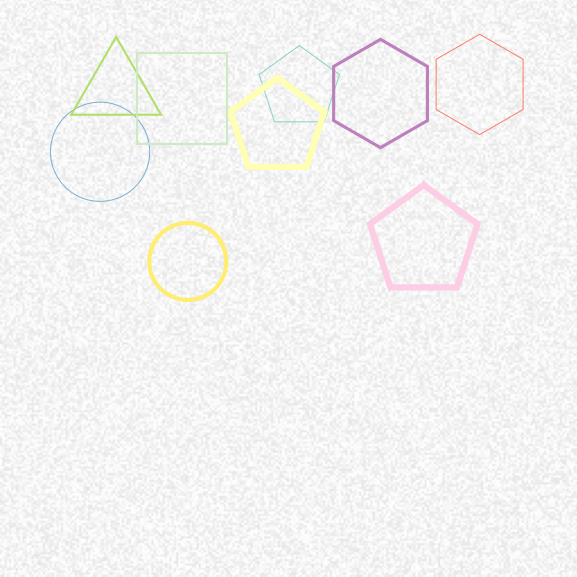[{"shape": "pentagon", "thickness": 0.5, "radius": 0.37, "center": [0.518, 0.847]}, {"shape": "pentagon", "thickness": 3, "radius": 0.43, "center": [0.48, 0.779]}, {"shape": "hexagon", "thickness": 0.5, "radius": 0.43, "center": [0.831, 0.853]}, {"shape": "circle", "thickness": 0.5, "radius": 0.43, "center": [0.173, 0.736]}, {"shape": "triangle", "thickness": 1, "radius": 0.45, "center": [0.201, 0.845]}, {"shape": "pentagon", "thickness": 3, "radius": 0.49, "center": [0.734, 0.581]}, {"shape": "hexagon", "thickness": 1.5, "radius": 0.47, "center": [0.659, 0.837]}, {"shape": "square", "thickness": 1, "radius": 0.39, "center": [0.314, 0.828]}, {"shape": "circle", "thickness": 2, "radius": 0.33, "center": [0.325, 0.546]}]